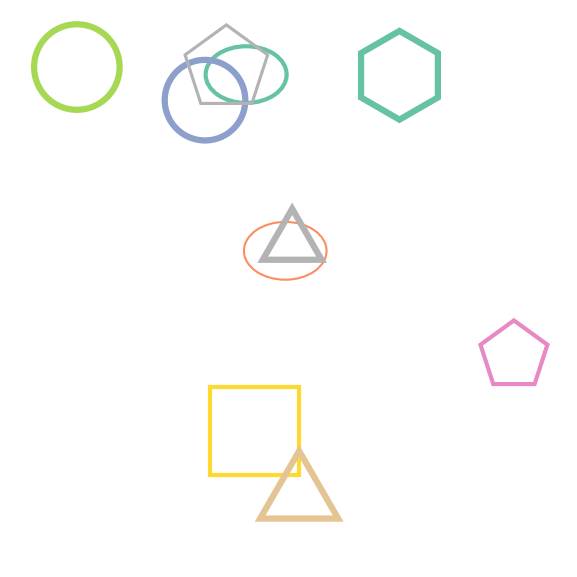[{"shape": "oval", "thickness": 2, "radius": 0.35, "center": [0.426, 0.87]}, {"shape": "hexagon", "thickness": 3, "radius": 0.38, "center": [0.692, 0.869]}, {"shape": "oval", "thickness": 1, "radius": 0.36, "center": [0.494, 0.565]}, {"shape": "circle", "thickness": 3, "radius": 0.35, "center": [0.355, 0.826]}, {"shape": "pentagon", "thickness": 2, "radius": 0.3, "center": [0.89, 0.383]}, {"shape": "circle", "thickness": 3, "radius": 0.37, "center": [0.133, 0.883]}, {"shape": "square", "thickness": 2, "radius": 0.38, "center": [0.441, 0.253]}, {"shape": "triangle", "thickness": 3, "radius": 0.39, "center": [0.518, 0.14]}, {"shape": "triangle", "thickness": 3, "radius": 0.29, "center": [0.506, 0.579]}, {"shape": "pentagon", "thickness": 1.5, "radius": 0.38, "center": [0.392, 0.881]}]